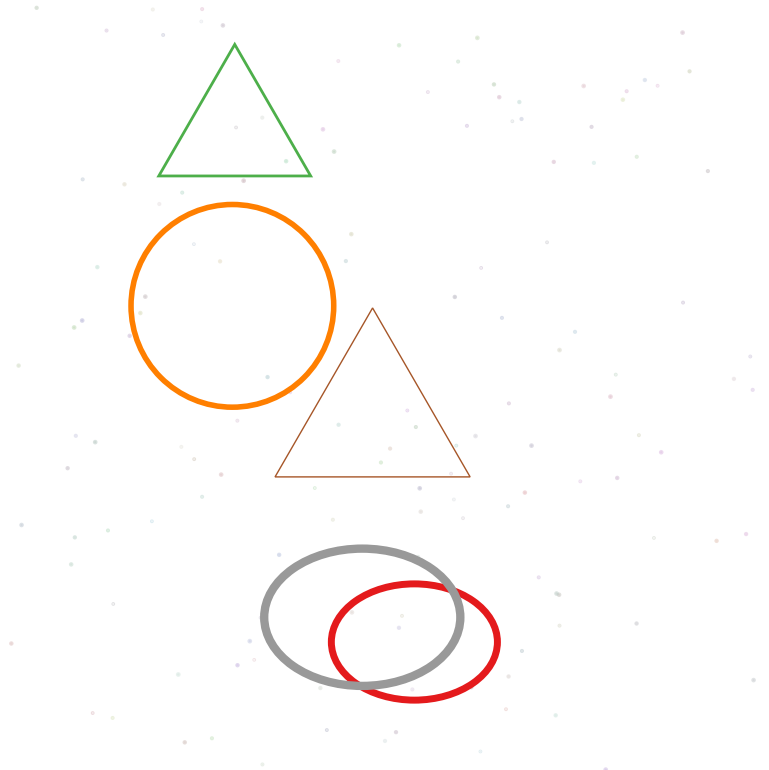[{"shape": "oval", "thickness": 2.5, "radius": 0.54, "center": [0.538, 0.166]}, {"shape": "triangle", "thickness": 1, "radius": 0.57, "center": [0.305, 0.828]}, {"shape": "circle", "thickness": 2, "radius": 0.66, "center": [0.302, 0.603]}, {"shape": "triangle", "thickness": 0.5, "radius": 0.73, "center": [0.484, 0.454]}, {"shape": "oval", "thickness": 3, "radius": 0.64, "center": [0.47, 0.198]}]